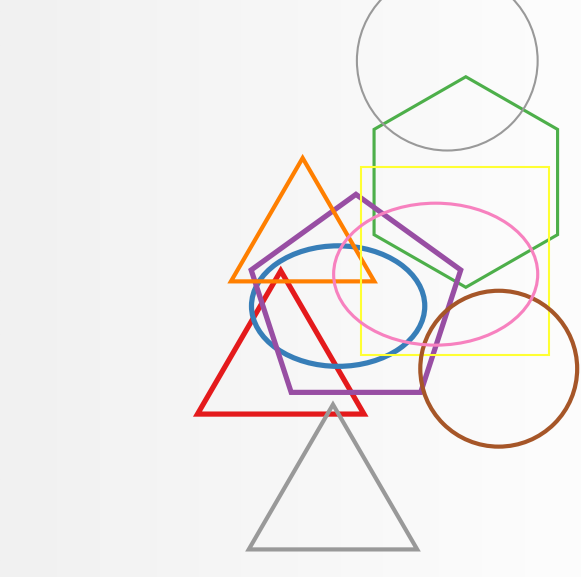[{"shape": "triangle", "thickness": 2.5, "radius": 0.83, "center": [0.483, 0.365]}, {"shape": "oval", "thickness": 2.5, "radius": 0.75, "center": [0.582, 0.469]}, {"shape": "hexagon", "thickness": 1.5, "radius": 0.91, "center": [0.801, 0.684]}, {"shape": "pentagon", "thickness": 2.5, "radius": 0.95, "center": [0.612, 0.473]}, {"shape": "triangle", "thickness": 2, "radius": 0.71, "center": [0.521, 0.583]}, {"shape": "square", "thickness": 1, "radius": 0.81, "center": [0.783, 0.547]}, {"shape": "circle", "thickness": 2, "radius": 0.67, "center": [0.858, 0.361]}, {"shape": "oval", "thickness": 1.5, "radius": 0.88, "center": [0.75, 0.524]}, {"shape": "triangle", "thickness": 2, "radius": 0.84, "center": [0.573, 0.131]}, {"shape": "circle", "thickness": 1, "radius": 0.78, "center": [0.769, 0.894]}]